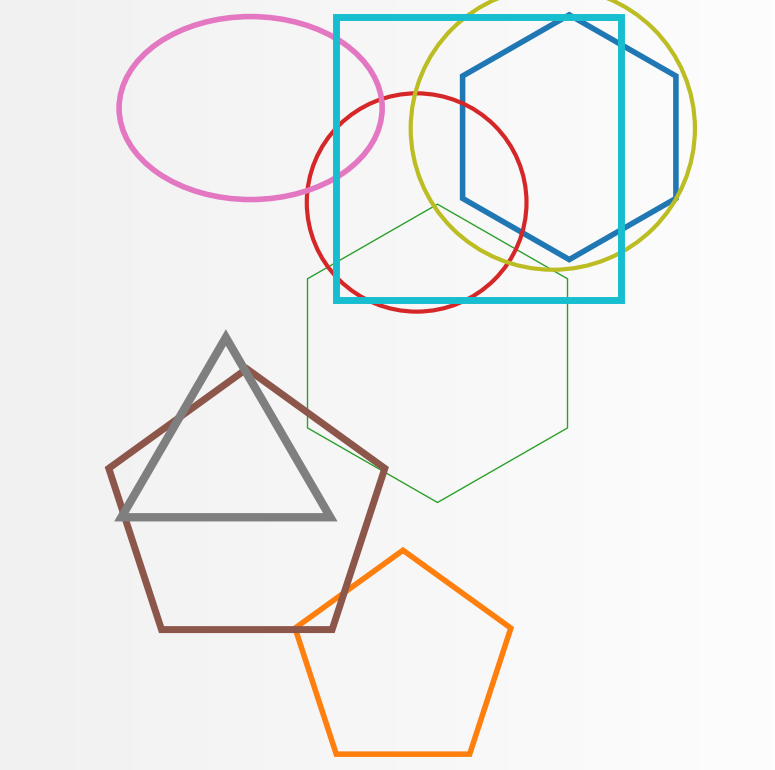[{"shape": "hexagon", "thickness": 2, "radius": 0.79, "center": [0.735, 0.822]}, {"shape": "pentagon", "thickness": 2, "radius": 0.73, "center": [0.52, 0.139]}, {"shape": "hexagon", "thickness": 0.5, "radius": 0.97, "center": [0.565, 0.541]}, {"shape": "circle", "thickness": 1.5, "radius": 0.71, "center": [0.538, 0.737]}, {"shape": "pentagon", "thickness": 2.5, "radius": 0.94, "center": [0.318, 0.334]}, {"shape": "oval", "thickness": 2, "radius": 0.85, "center": [0.323, 0.86]}, {"shape": "triangle", "thickness": 3, "radius": 0.78, "center": [0.291, 0.406]}, {"shape": "circle", "thickness": 1.5, "radius": 0.92, "center": [0.713, 0.833]}, {"shape": "square", "thickness": 2.5, "radius": 0.92, "center": [0.617, 0.794]}]